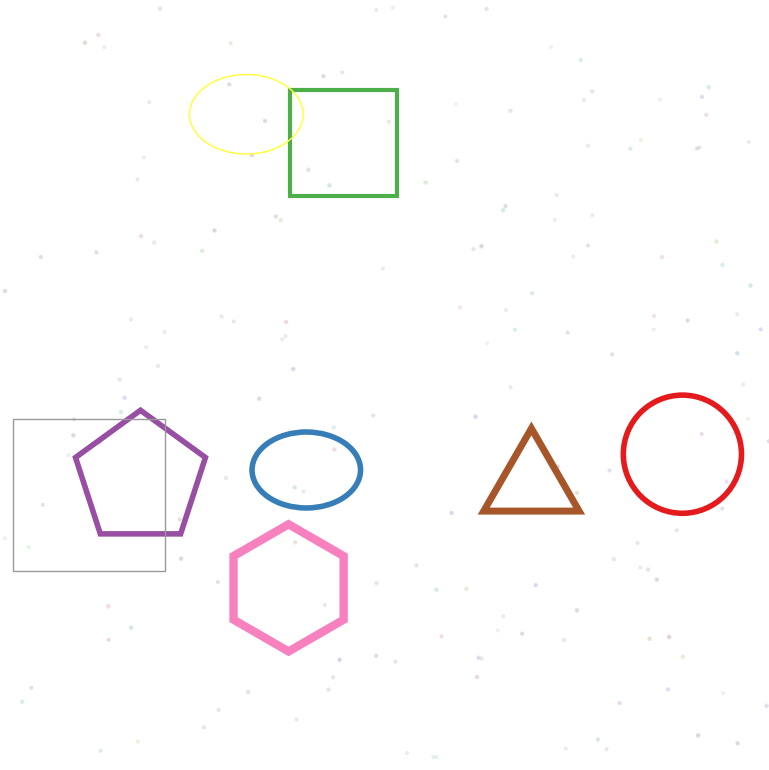[{"shape": "circle", "thickness": 2, "radius": 0.38, "center": [0.886, 0.41]}, {"shape": "oval", "thickness": 2, "radius": 0.35, "center": [0.398, 0.39]}, {"shape": "square", "thickness": 1.5, "radius": 0.34, "center": [0.446, 0.814]}, {"shape": "pentagon", "thickness": 2, "radius": 0.44, "center": [0.182, 0.378]}, {"shape": "oval", "thickness": 0.5, "radius": 0.37, "center": [0.32, 0.852]}, {"shape": "triangle", "thickness": 2.5, "radius": 0.36, "center": [0.69, 0.372]}, {"shape": "hexagon", "thickness": 3, "radius": 0.41, "center": [0.375, 0.237]}, {"shape": "square", "thickness": 0.5, "radius": 0.49, "center": [0.116, 0.357]}]